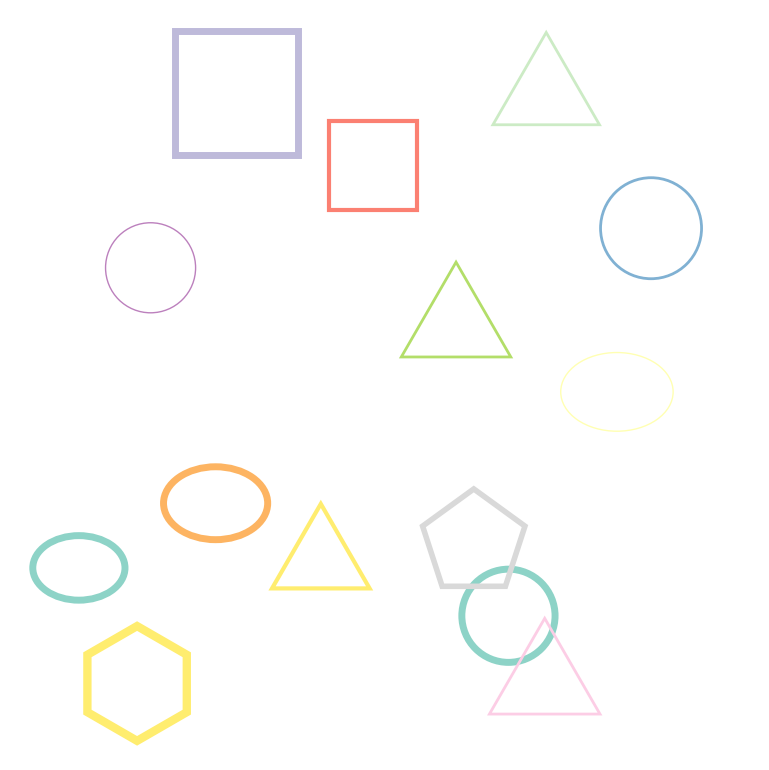[{"shape": "oval", "thickness": 2.5, "radius": 0.3, "center": [0.102, 0.262]}, {"shape": "circle", "thickness": 2.5, "radius": 0.3, "center": [0.66, 0.2]}, {"shape": "oval", "thickness": 0.5, "radius": 0.36, "center": [0.801, 0.491]}, {"shape": "square", "thickness": 2.5, "radius": 0.4, "center": [0.307, 0.879]}, {"shape": "square", "thickness": 1.5, "radius": 0.29, "center": [0.484, 0.785]}, {"shape": "circle", "thickness": 1, "radius": 0.33, "center": [0.846, 0.704]}, {"shape": "oval", "thickness": 2.5, "radius": 0.34, "center": [0.28, 0.346]}, {"shape": "triangle", "thickness": 1, "radius": 0.41, "center": [0.592, 0.577]}, {"shape": "triangle", "thickness": 1, "radius": 0.41, "center": [0.707, 0.114]}, {"shape": "pentagon", "thickness": 2, "radius": 0.35, "center": [0.615, 0.295]}, {"shape": "circle", "thickness": 0.5, "radius": 0.29, "center": [0.196, 0.652]}, {"shape": "triangle", "thickness": 1, "radius": 0.4, "center": [0.709, 0.878]}, {"shape": "hexagon", "thickness": 3, "radius": 0.37, "center": [0.178, 0.112]}, {"shape": "triangle", "thickness": 1.5, "radius": 0.37, "center": [0.417, 0.272]}]